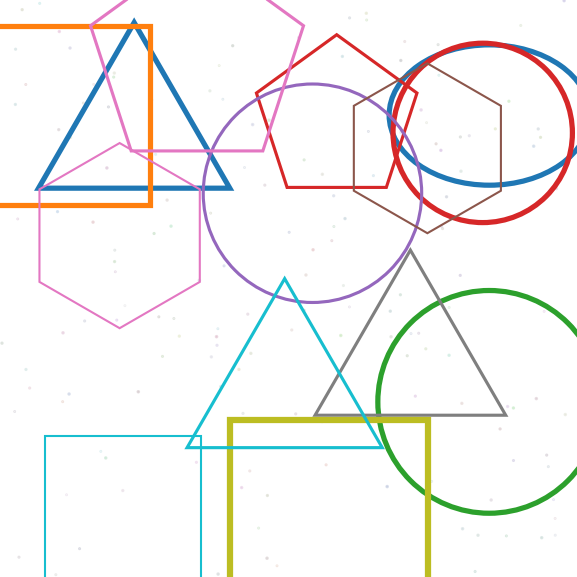[{"shape": "oval", "thickness": 2.5, "radius": 0.87, "center": [0.847, 0.8]}, {"shape": "triangle", "thickness": 2.5, "radius": 0.96, "center": [0.232, 0.769]}, {"shape": "square", "thickness": 2.5, "radius": 0.78, "center": [0.105, 0.8]}, {"shape": "circle", "thickness": 2.5, "radius": 0.96, "center": [0.847, 0.303]}, {"shape": "circle", "thickness": 2.5, "radius": 0.78, "center": [0.836, 0.769]}, {"shape": "pentagon", "thickness": 1.5, "radius": 0.73, "center": [0.583, 0.793]}, {"shape": "circle", "thickness": 1.5, "radius": 0.95, "center": [0.541, 0.665]}, {"shape": "hexagon", "thickness": 1, "radius": 0.74, "center": [0.74, 0.742]}, {"shape": "hexagon", "thickness": 1, "radius": 0.8, "center": [0.207, 0.591]}, {"shape": "pentagon", "thickness": 1.5, "radius": 0.97, "center": [0.341, 0.895]}, {"shape": "triangle", "thickness": 1.5, "radius": 0.95, "center": [0.711, 0.375]}, {"shape": "square", "thickness": 3, "radius": 0.86, "center": [0.57, 0.1]}, {"shape": "triangle", "thickness": 1.5, "radius": 0.98, "center": [0.493, 0.322]}, {"shape": "square", "thickness": 1, "radius": 0.68, "center": [0.213, 0.109]}]